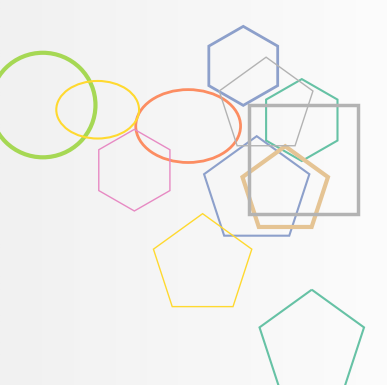[{"shape": "pentagon", "thickness": 1.5, "radius": 0.71, "center": [0.805, 0.106]}, {"shape": "hexagon", "thickness": 1.5, "radius": 0.53, "center": [0.779, 0.688]}, {"shape": "oval", "thickness": 2, "radius": 0.68, "center": [0.486, 0.673]}, {"shape": "hexagon", "thickness": 2, "radius": 0.51, "center": [0.628, 0.829]}, {"shape": "pentagon", "thickness": 1.5, "radius": 0.71, "center": [0.662, 0.503]}, {"shape": "hexagon", "thickness": 1, "radius": 0.53, "center": [0.347, 0.558]}, {"shape": "circle", "thickness": 3, "radius": 0.68, "center": [0.111, 0.727]}, {"shape": "oval", "thickness": 1.5, "radius": 0.53, "center": [0.252, 0.715]}, {"shape": "pentagon", "thickness": 1, "radius": 0.67, "center": [0.523, 0.312]}, {"shape": "pentagon", "thickness": 3, "radius": 0.58, "center": [0.736, 0.504]}, {"shape": "pentagon", "thickness": 1, "radius": 0.64, "center": [0.687, 0.724]}, {"shape": "square", "thickness": 2.5, "radius": 0.71, "center": [0.783, 0.586]}]